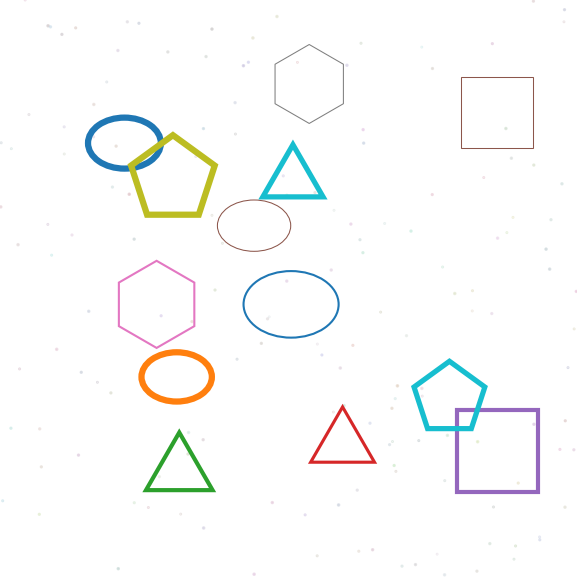[{"shape": "oval", "thickness": 3, "radius": 0.32, "center": [0.215, 0.751]}, {"shape": "oval", "thickness": 1, "radius": 0.41, "center": [0.504, 0.472]}, {"shape": "oval", "thickness": 3, "radius": 0.3, "center": [0.306, 0.346]}, {"shape": "triangle", "thickness": 2, "radius": 0.33, "center": [0.31, 0.184]}, {"shape": "triangle", "thickness": 1.5, "radius": 0.32, "center": [0.593, 0.231]}, {"shape": "square", "thickness": 2, "radius": 0.35, "center": [0.861, 0.218]}, {"shape": "oval", "thickness": 0.5, "radius": 0.32, "center": [0.44, 0.608]}, {"shape": "square", "thickness": 0.5, "radius": 0.31, "center": [0.861, 0.804]}, {"shape": "hexagon", "thickness": 1, "radius": 0.38, "center": [0.271, 0.472]}, {"shape": "hexagon", "thickness": 0.5, "radius": 0.34, "center": [0.535, 0.854]}, {"shape": "pentagon", "thickness": 3, "radius": 0.38, "center": [0.299, 0.689]}, {"shape": "pentagon", "thickness": 2.5, "radius": 0.32, "center": [0.778, 0.309]}, {"shape": "triangle", "thickness": 2.5, "radius": 0.3, "center": [0.507, 0.688]}]